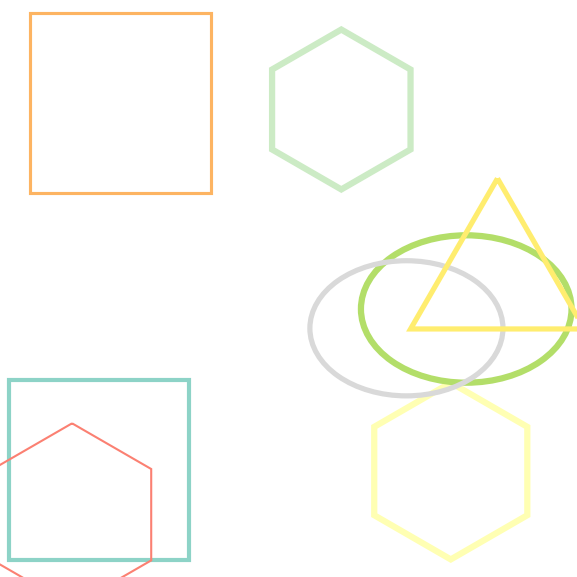[{"shape": "square", "thickness": 2, "radius": 0.78, "center": [0.171, 0.185]}, {"shape": "hexagon", "thickness": 3, "radius": 0.77, "center": [0.781, 0.183]}, {"shape": "hexagon", "thickness": 1, "radius": 0.79, "center": [0.125, 0.108]}, {"shape": "square", "thickness": 1.5, "radius": 0.78, "center": [0.209, 0.821]}, {"shape": "oval", "thickness": 3, "radius": 0.91, "center": [0.807, 0.464]}, {"shape": "oval", "thickness": 2.5, "radius": 0.84, "center": [0.704, 0.431]}, {"shape": "hexagon", "thickness": 3, "radius": 0.69, "center": [0.591, 0.81]}, {"shape": "triangle", "thickness": 2.5, "radius": 0.87, "center": [0.861, 0.516]}]